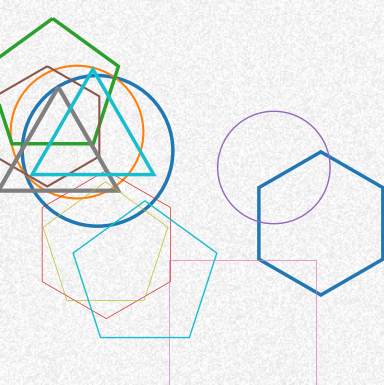[{"shape": "circle", "thickness": 2.5, "radius": 0.98, "center": [0.253, 0.608]}, {"shape": "hexagon", "thickness": 2.5, "radius": 0.93, "center": [0.833, 0.42]}, {"shape": "circle", "thickness": 1.5, "radius": 0.86, "center": [0.2, 0.657]}, {"shape": "pentagon", "thickness": 2.5, "radius": 0.9, "center": [0.137, 0.772]}, {"shape": "hexagon", "thickness": 0.5, "radius": 0.96, "center": [0.276, 0.365]}, {"shape": "circle", "thickness": 1, "radius": 0.73, "center": [0.711, 0.565]}, {"shape": "hexagon", "thickness": 1.5, "radius": 0.78, "center": [0.123, 0.672]}, {"shape": "square", "thickness": 0.5, "radius": 0.95, "center": [0.63, 0.135]}, {"shape": "triangle", "thickness": 3, "radius": 0.9, "center": [0.151, 0.594]}, {"shape": "pentagon", "thickness": 0.5, "radius": 0.85, "center": [0.274, 0.357]}, {"shape": "pentagon", "thickness": 1, "radius": 0.98, "center": [0.377, 0.282]}, {"shape": "triangle", "thickness": 2.5, "radius": 0.91, "center": [0.241, 0.638]}]